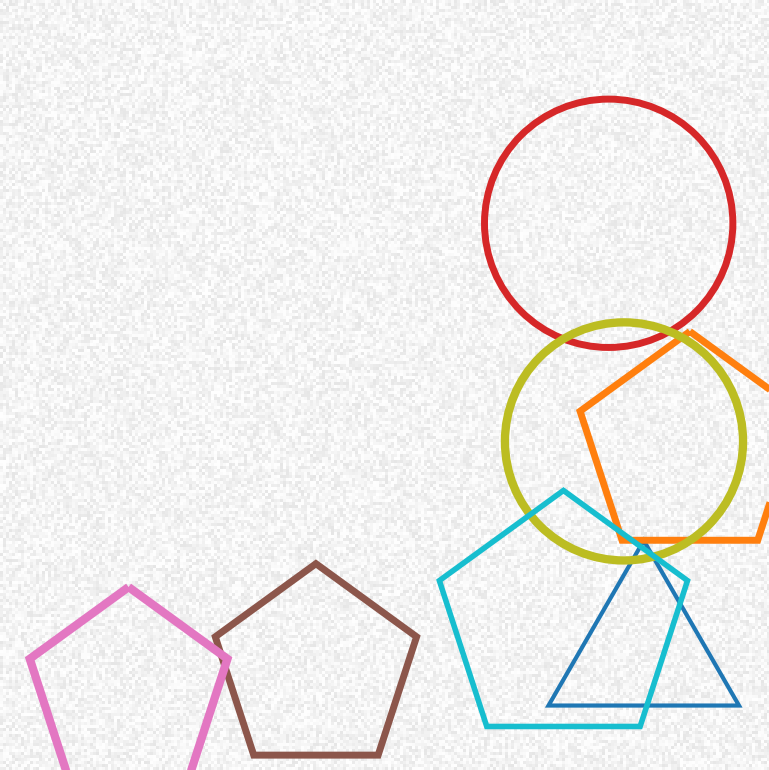[{"shape": "triangle", "thickness": 1.5, "radius": 0.71, "center": [0.836, 0.155]}, {"shape": "pentagon", "thickness": 2.5, "radius": 0.75, "center": [0.896, 0.42]}, {"shape": "circle", "thickness": 2.5, "radius": 0.81, "center": [0.79, 0.71]}, {"shape": "pentagon", "thickness": 2.5, "radius": 0.69, "center": [0.41, 0.131]}, {"shape": "pentagon", "thickness": 3, "radius": 0.67, "center": [0.167, 0.103]}, {"shape": "circle", "thickness": 3, "radius": 0.77, "center": [0.81, 0.427]}, {"shape": "pentagon", "thickness": 2, "radius": 0.85, "center": [0.732, 0.194]}]